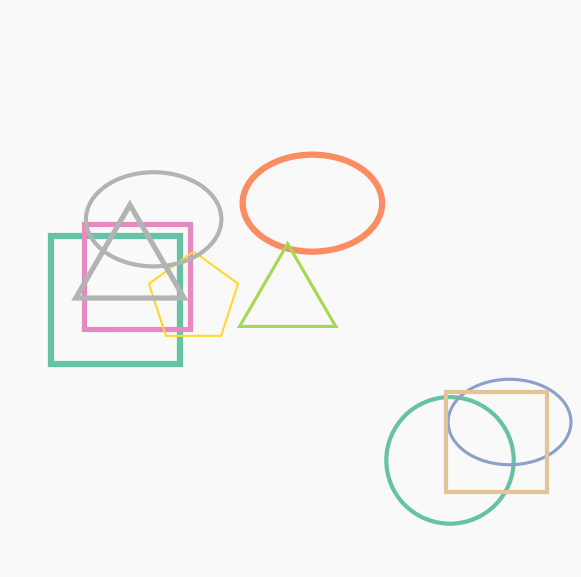[{"shape": "square", "thickness": 3, "radius": 0.55, "center": [0.199, 0.479]}, {"shape": "circle", "thickness": 2, "radius": 0.55, "center": [0.774, 0.202]}, {"shape": "oval", "thickness": 3, "radius": 0.6, "center": [0.537, 0.647]}, {"shape": "oval", "thickness": 1.5, "radius": 0.53, "center": [0.877, 0.268]}, {"shape": "square", "thickness": 2.5, "radius": 0.46, "center": [0.236, 0.52]}, {"shape": "triangle", "thickness": 1.5, "radius": 0.48, "center": [0.495, 0.482]}, {"shape": "pentagon", "thickness": 1, "radius": 0.4, "center": [0.333, 0.483]}, {"shape": "square", "thickness": 2, "radius": 0.43, "center": [0.854, 0.234]}, {"shape": "triangle", "thickness": 2.5, "radius": 0.54, "center": [0.224, 0.537]}, {"shape": "oval", "thickness": 2, "radius": 0.58, "center": [0.264, 0.619]}]